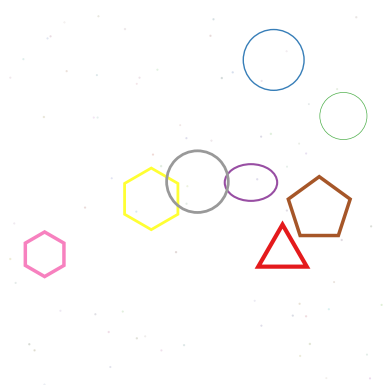[{"shape": "triangle", "thickness": 3, "radius": 0.36, "center": [0.734, 0.344]}, {"shape": "circle", "thickness": 1, "radius": 0.39, "center": [0.711, 0.844]}, {"shape": "circle", "thickness": 0.5, "radius": 0.31, "center": [0.892, 0.699]}, {"shape": "oval", "thickness": 1.5, "radius": 0.34, "center": [0.652, 0.526]}, {"shape": "hexagon", "thickness": 2, "radius": 0.4, "center": [0.393, 0.483]}, {"shape": "pentagon", "thickness": 2.5, "radius": 0.42, "center": [0.829, 0.457]}, {"shape": "hexagon", "thickness": 2.5, "radius": 0.29, "center": [0.116, 0.34]}, {"shape": "circle", "thickness": 2, "radius": 0.4, "center": [0.513, 0.528]}]